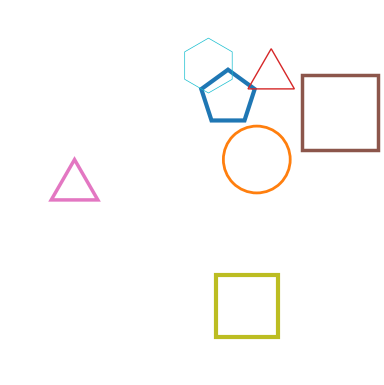[{"shape": "pentagon", "thickness": 3, "radius": 0.36, "center": [0.592, 0.746]}, {"shape": "circle", "thickness": 2, "radius": 0.43, "center": [0.667, 0.586]}, {"shape": "triangle", "thickness": 1, "radius": 0.35, "center": [0.704, 0.804]}, {"shape": "square", "thickness": 2.5, "radius": 0.49, "center": [0.883, 0.708]}, {"shape": "triangle", "thickness": 2.5, "radius": 0.35, "center": [0.194, 0.516]}, {"shape": "square", "thickness": 3, "radius": 0.4, "center": [0.641, 0.205]}, {"shape": "hexagon", "thickness": 0.5, "radius": 0.36, "center": [0.541, 0.83]}]